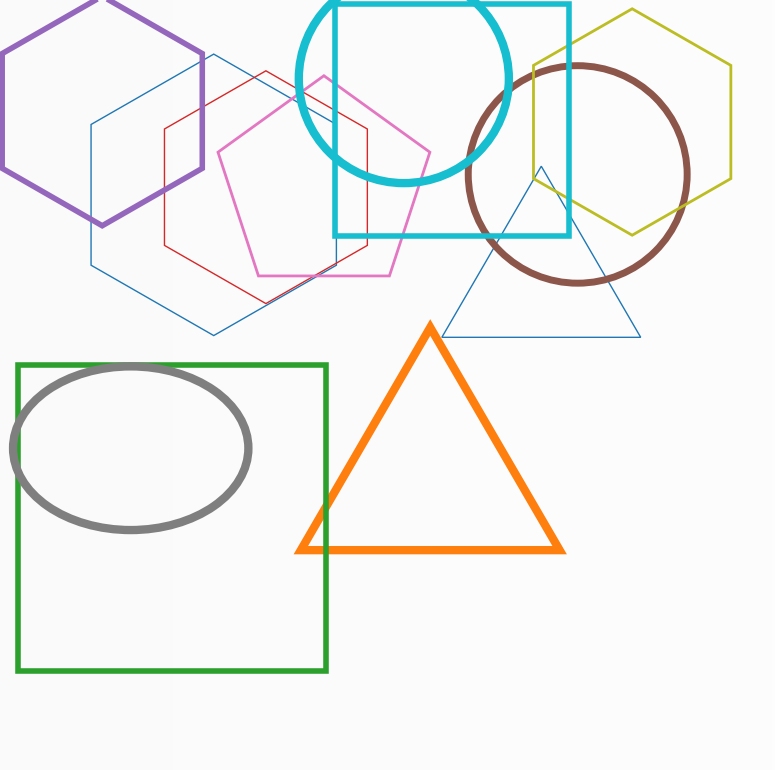[{"shape": "hexagon", "thickness": 0.5, "radius": 0.91, "center": [0.276, 0.747]}, {"shape": "triangle", "thickness": 0.5, "radius": 0.74, "center": [0.698, 0.636]}, {"shape": "triangle", "thickness": 3, "radius": 0.96, "center": [0.555, 0.382]}, {"shape": "square", "thickness": 2, "radius": 0.99, "center": [0.221, 0.328]}, {"shape": "hexagon", "thickness": 0.5, "radius": 0.76, "center": [0.343, 0.757]}, {"shape": "hexagon", "thickness": 2, "radius": 0.75, "center": [0.132, 0.856]}, {"shape": "circle", "thickness": 2.5, "radius": 0.71, "center": [0.745, 0.773]}, {"shape": "pentagon", "thickness": 1, "radius": 0.72, "center": [0.418, 0.758]}, {"shape": "oval", "thickness": 3, "radius": 0.76, "center": [0.169, 0.418]}, {"shape": "hexagon", "thickness": 1, "radius": 0.74, "center": [0.816, 0.842]}, {"shape": "circle", "thickness": 3, "radius": 0.68, "center": [0.521, 0.898]}, {"shape": "square", "thickness": 2, "radius": 0.75, "center": [0.583, 0.844]}]